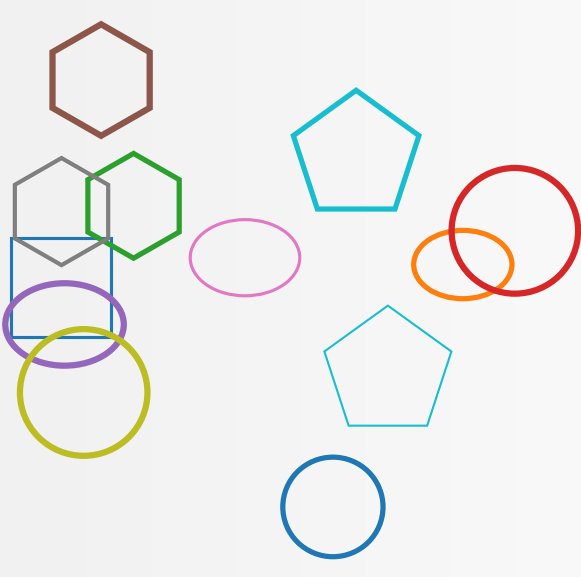[{"shape": "square", "thickness": 1.5, "radius": 0.43, "center": [0.105, 0.501]}, {"shape": "circle", "thickness": 2.5, "radius": 0.43, "center": [0.573, 0.121]}, {"shape": "oval", "thickness": 2.5, "radius": 0.42, "center": [0.796, 0.541]}, {"shape": "hexagon", "thickness": 2.5, "radius": 0.45, "center": [0.23, 0.643]}, {"shape": "circle", "thickness": 3, "radius": 0.54, "center": [0.886, 0.599]}, {"shape": "oval", "thickness": 3, "radius": 0.51, "center": [0.111, 0.437]}, {"shape": "hexagon", "thickness": 3, "radius": 0.48, "center": [0.174, 0.861]}, {"shape": "oval", "thickness": 1.5, "radius": 0.47, "center": [0.421, 0.553]}, {"shape": "hexagon", "thickness": 2, "radius": 0.46, "center": [0.106, 0.633]}, {"shape": "circle", "thickness": 3, "radius": 0.55, "center": [0.144, 0.32]}, {"shape": "pentagon", "thickness": 2.5, "radius": 0.57, "center": [0.613, 0.729]}, {"shape": "pentagon", "thickness": 1, "radius": 0.57, "center": [0.667, 0.355]}]